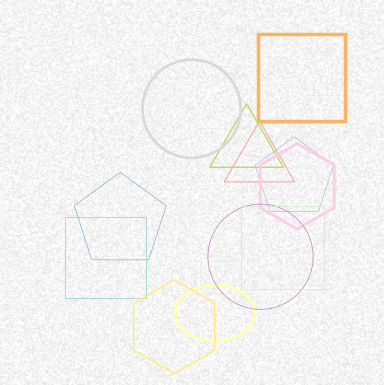[{"shape": "square", "thickness": 0.5, "radius": 0.53, "center": [0.274, 0.331]}, {"shape": "oval", "thickness": 2, "radius": 0.52, "center": [0.558, 0.187]}, {"shape": "pentagon", "thickness": 0.5, "radius": 0.54, "center": [0.764, 0.538]}, {"shape": "triangle", "thickness": 0.5, "radius": 0.53, "center": [0.674, 0.58]}, {"shape": "pentagon", "thickness": 0.5, "radius": 0.63, "center": [0.312, 0.427]}, {"shape": "square", "thickness": 2.5, "radius": 0.56, "center": [0.784, 0.798]}, {"shape": "triangle", "thickness": 1, "radius": 0.55, "center": [0.64, 0.621]}, {"shape": "hexagon", "thickness": 2, "radius": 0.55, "center": [0.772, 0.516]}, {"shape": "circle", "thickness": 2, "radius": 0.64, "center": [0.498, 0.717]}, {"shape": "circle", "thickness": 0.5, "radius": 0.68, "center": [0.677, 0.333]}, {"shape": "square", "thickness": 0.5, "radius": 0.54, "center": [0.733, 0.358]}, {"shape": "hexagon", "thickness": 1, "radius": 0.61, "center": [0.453, 0.151]}]